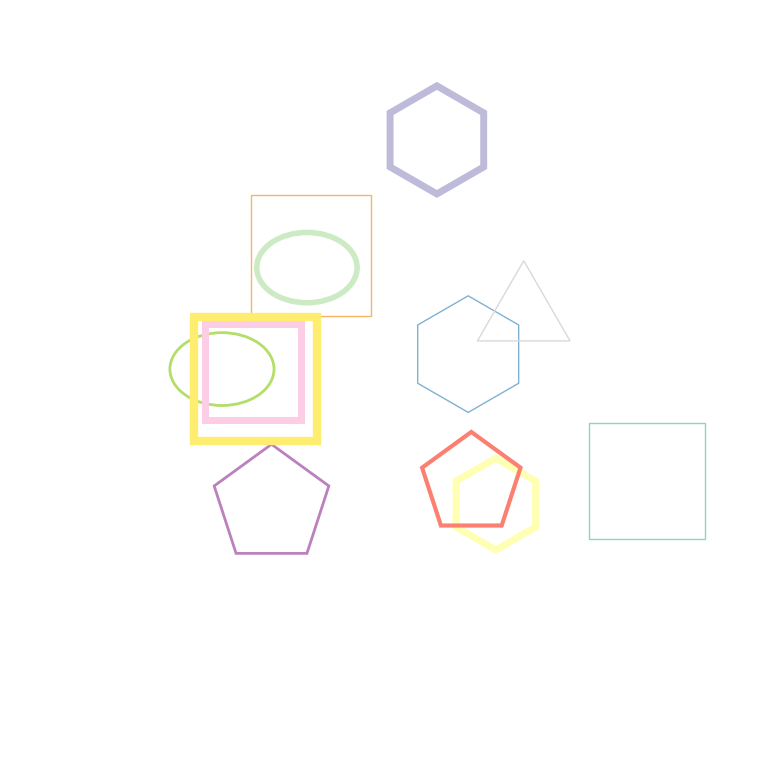[{"shape": "square", "thickness": 0.5, "radius": 0.38, "center": [0.84, 0.375]}, {"shape": "hexagon", "thickness": 2.5, "radius": 0.3, "center": [0.644, 0.345]}, {"shape": "hexagon", "thickness": 2.5, "radius": 0.35, "center": [0.567, 0.818]}, {"shape": "pentagon", "thickness": 1.5, "radius": 0.34, "center": [0.612, 0.372]}, {"shape": "hexagon", "thickness": 0.5, "radius": 0.38, "center": [0.608, 0.54]}, {"shape": "square", "thickness": 0.5, "radius": 0.39, "center": [0.404, 0.668]}, {"shape": "oval", "thickness": 1, "radius": 0.34, "center": [0.288, 0.521]}, {"shape": "square", "thickness": 2.5, "radius": 0.31, "center": [0.328, 0.517]}, {"shape": "triangle", "thickness": 0.5, "radius": 0.35, "center": [0.68, 0.592]}, {"shape": "pentagon", "thickness": 1, "radius": 0.39, "center": [0.353, 0.345]}, {"shape": "oval", "thickness": 2, "radius": 0.33, "center": [0.399, 0.652]}, {"shape": "square", "thickness": 3, "radius": 0.4, "center": [0.332, 0.508]}]